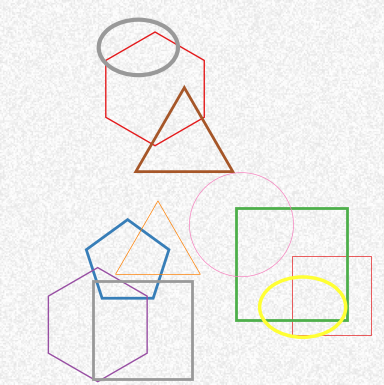[{"shape": "hexagon", "thickness": 1, "radius": 0.74, "center": [0.403, 0.769]}, {"shape": "square", "thickness": 0.5, "radius": 0.51, "center": [0.861, 0.232]}, {"shape": "pentagon", "thickness": 2, "radius": 0.56, "center": [0.331, 0.317]}, {"shape": "square", "thickness": 2, "radius": 0.73, "center": [0.757, 0.314]}, {"shape": "hexagon", "thickness": 1, "radius": 0.74, "center": [0.254, 0.157]}, {"shape": "triangle", "thickness": 0.5, "radius": 0.64, "center": [0.41, 0.351]}, {"shape": "oval", "thickness": 2.5, "radius": 0.56, "center": [0.786, 0.202]}, {"shape": "triangle", "thickness": 2, "radius": 0.73, "center": [0.479, 0.627]}, {"shape": "circle", "thickness": 0.5, "radius": 0.68, "center": [0.627, 0.416]}, {"shape": "oval", "thickness": 3, "radius": 0.51, "center": [0.359, 0.877]}, {"shape": "square", "thickness": 2, "radius": 0.64, "center": [0.37, 0.143]}]